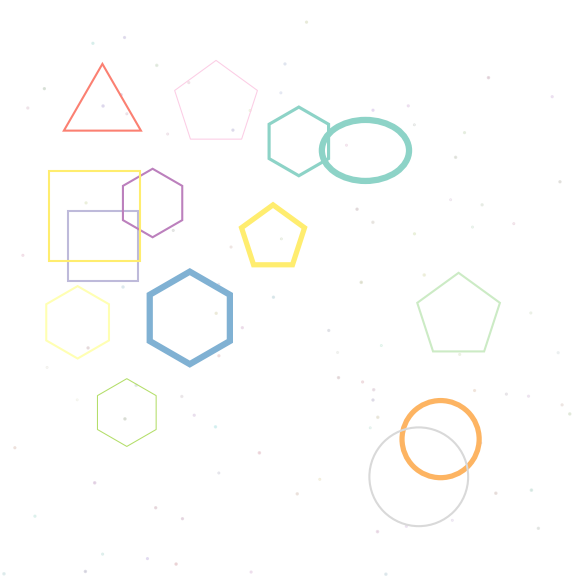[{"shape": "hexagon", "thickness": 1.5, "radius": 0.3, "center": [0.517, 0.754]}, {"shape": "oval", "thickness": 3, "radius": 0.38, "center": [0.633, 0.739]}, {"shape": "hexagon", "thickness": 1, "radius": 0.31, "center": [0.134, 0.441]}, {"shape": "square", "thickness": 1, "radius": 0.3, "center": [0.179, 0.573]}, {"shape": "triangle", "thickness": 1, "radius": 0.39, "center": [0.177, 0.811]}, {"shape": "hexagon", "thickness": 3, "radius": 0.4, "center": [0.329, 0.449]}, {"shape": "circle", "thickness": 2.5, "radius": 0.33, "center": [0.763, 0.239]}, {"shape": "hexagon", "thickness": 0.5, "radius": 0.29, "center": [0.22, 0.285]}, {"shape": "pentagon", "thickness": 0.5, "radius": 0.38, "center": [0.374, 0.819]}, {"shape": "circle", "thickness": 1, "radius": 0.43, "center": [0.725, 0.174]}, {"shape": "hexagon", "thickness": 1, "radius": 0.3, "center": [0.264, 0.648]}, {"shape": "pentagon", "thickness": 1, "radius": 0.38, "center": [0.794, 0.451]}, {"shape": "pentagon", "thickness": 2.5, "radius": 0.29, "center": [0.473, 0.587]}, {"shape": "square", "thickness": 1, "radius": 0.39, "center": [0.164, 0.625]}]